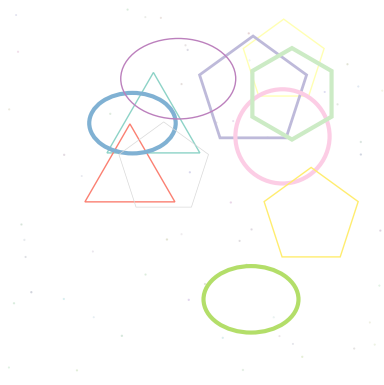[{"shape": "triangle", "thickness": 1, "radius": 0.7, "center": [0.399, 0.672]}, {"shape": "pentagon", "thickness": 1, "radius": 0.55, "center": [0.737, 0.84]}, {"shape": "pentagon", "thickness": 2, "radius": 0.73, "center": [0.657, 0.76]}, {"shape": "triangle", "thickness": 1, "radius": 0.67, "center": [0.337, 0.543]}, {"shape": "oval", "thickness": 3, "radius": 0.56, "center": [0.344, 0.68]}, {"shape": "oval", "thickness": 3, "radius": 0.62, "center": [0.652, 0.223]}, {"shape": "circle", "thickness": 3, "radius": 0.61, "center": [0.734, 0.646]}, {"shape": "pentagon", "thickness": 0.5, "radius": 0.61, "center": [0.425, 0.561]}, {"shape": "oval", "thickness": 1, "radius": 0.75, "center": [0.463, 0.796]}, {"shape": "hexagon", "thickness": 3, "radius": 0.59, "center": [0.758, 0.756]}, {"shape": "pentagon", "thickness": 1, "radius": 0.64, "center": [0.808, 0.437]}]